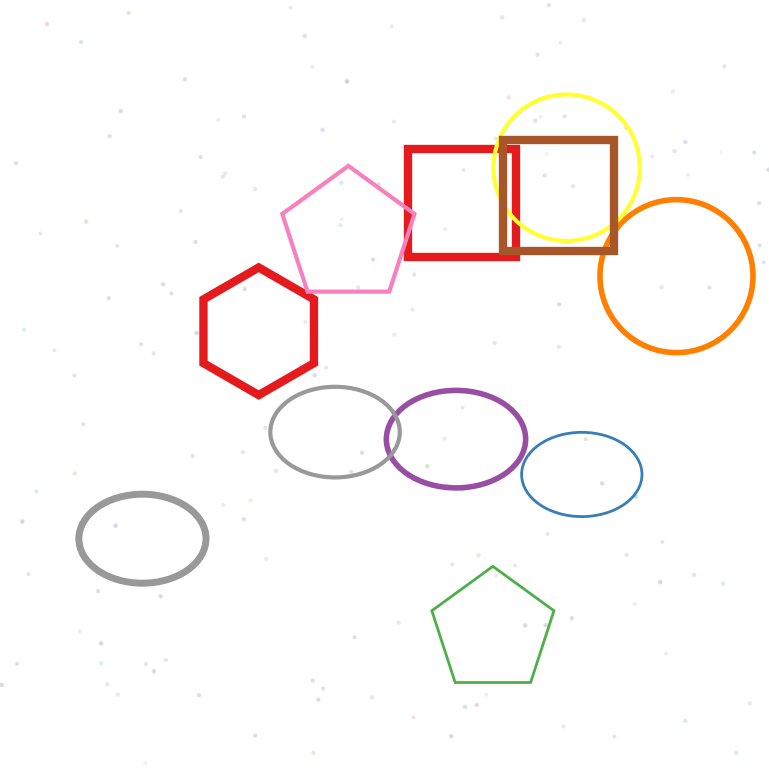[{"shape": "hexagon", "thickness": 3, "radius": 0.41, "center": [0.336, 0.57]}, {"shape": "square", "thickness": 3, "radius": 0.35, "center": [0.6, 0.737]}, {"shape": "oval", "thickness": 1, "radius": 0.39, "center": [0.756, 0.384]}, {"shape": "pentagon", "thickness": 1, "radius": 0.42, "center": [0.64, 0.181]}, {"shape": "oval", "thickness": 2, "radius": 0.45, "center": [0.592, 0.43]}, {"shape": "circle", "thickness": 2, "radius": 0.5, "center": [0.879, 0.641]}, {"shape": "circle", "thickness": 1.5, "radius": 0.48, "center": [0.736, 0.782]}, {"shape": "square", "thickness": 3, "radius": 0.36, "center": [0.726, 0.746]}, {"shape": "pentagon", "thickness": 1.5, "radius": 0.45, "center": [0.452, 0.694]}, {"shape": "oval", "thickness": 2.5, "radius": 0.41, "center": [0.185, 0.3]}, {"shape": "oval", "thickness": 1.5, "radius": 0.42, "center": [0.435, 0.439]}]